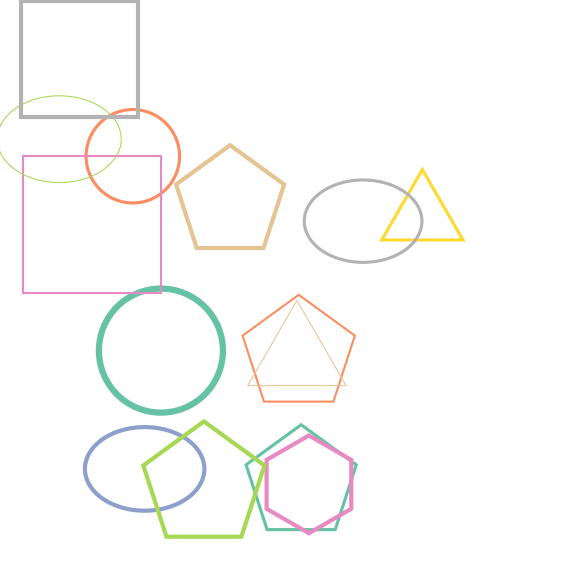[{"shape": "circle", "thickness": 3, "radius": 0.54, "center": [0.279, 0.392]}, {"shape": "pentagon", "thickness": 1.5, "radius": 0.5, "center": [0.521, 0.163]}, {"shape": "pentagon", "thickness": 1, "radius": 0.51, "center": [0.517, 0.386]}, {"shape": "circle", "thickness": 1.5, "radius": 0.4, "center": [0.23, 0.729]}, {"shape": "oval", "thickness": 2, "radius": 0.52, "center": [0.25, 0.187]}, {"shape": "hexagon", "thickness": 2, "radius": 0.42, "center": [0.535, 0.16]}, {"shape": "square", "thickness": 1, "radius": 0.6, "center": [0.16, 0.61]}, {"shape": "oval", "thickness": 0.5, "radius": 0.54, "center": [0.103, 0.758]}, {"shape": "pentagon", "thickness": 2, "radius": 0.55, "center": [0.353, 0.159]}, {"shape": "triangle", "thickness": 1.5, "radius": 0.41, "center": [0.731, 0.624]}, {"shape": "pentagon", "thickness": 2, "radius": 0.49, "center": [0.398, 0.649]}, {"shape": "triangle", "thickness": 0.5, "radius": 0.49, "center": [0.514, 0.381]}, {"shape": "square", "thickness": 2, "radius": 0.5, "center": [0.138, 0.897]}, {"shape": "oval", "thickness": 1.5, "radius": 0.51, "center": [0.629, 0.616]}]